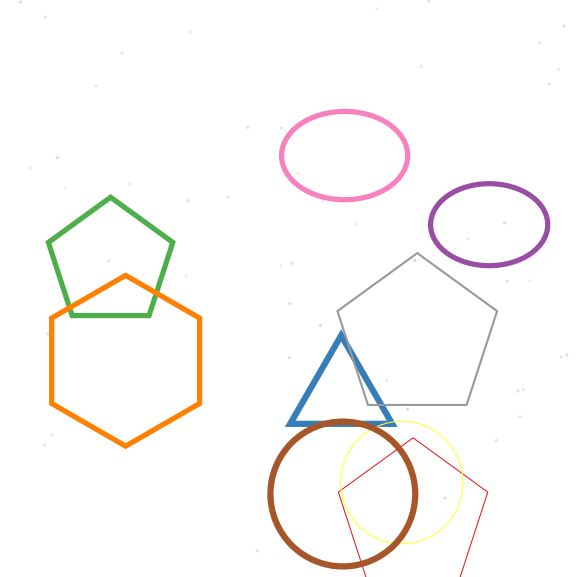[{"shape": "pentagon", "thickness": 0.5, "radius": 0.68, "center": [0.715, 0.105]}, {"shape": "triangle", "thickness": 3, "radius": 0.51, "center": [0.591, 0.316]}, {"shape": "pentagon", "thickness": 2.5, "radius": 0.57, "center": [0.191, 0.544]}, {"shape": "oval", "thickness": 2.5, "radius": 0.51, "center": [0.847, 0.61]}, {"shape": "hexagon", "thickness": 2.5, "radius": 0.74, "center": [0.218, 0.374]}, {"shape": "circle", "thickness": 0.5, "radius": 0.53, "center": [0.696, 0.164]}, {"shape": "circle", "thickness": 3, "radius": 0.63, "center": [0.594, 0.144]}, {"shape": "oval", "thickness": 2.5, "radius": 0.55, "center": [0.597, 0.73]}, {"shape": "pentagon", "thickness": 1, "radius": 0.73, "center": [0.723, 0.416]}]